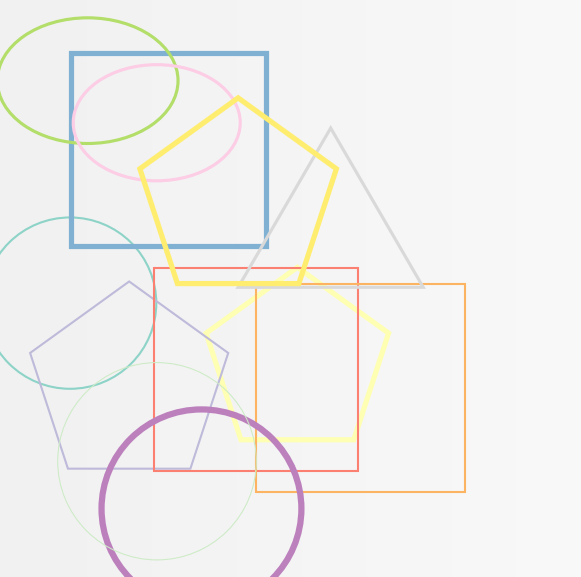[{"shape": "circle", "thickness": 1, "radius": 0.74, "center": [0.121, 0.474]}, {"shape": "pentagon", "thickness": 2.5, "radius": 0.83, "center": [0.512, 0.371]}, {"shape": "pentagon", "thickness": 1, "radius": 0.9, "center": [0.222, 0.333]}, {"shape": "square", "thickness": 1, "radius": 0.88, "center": [0.44, 0.359]}, {"shape": "square", "thickness": 2.5, "radius": 0.84, "center": [0.29, 0.74]}, {"shape": "square", "thickness": 1, "radius": 0.9, "center": [0.62, 0.328]}, {"shape": "oval", "thickness": 1.5, "radius": 0.78, "center": [0.151, 0.859]}, {"shape": "oval", "thickness": 1.5, "radius": 0.72, "center": [0.27, 0.787]}, {"shape": "triangle", "thickness": 1.5, "radius": 0.92, "center": [0.569, 0.594]}, {"shape": "circle", "thickness": 3, "radius": 0.86, "center": [0.347, 0.118]}, {"shape": "circle", "thickness": 0.5, "radius": 0.85, "center": [0.27, 0.2]}, {"shape": "pentagon", "thickness": 2.5, "radius": 0.89, "center": [0.41, 0.652]}]